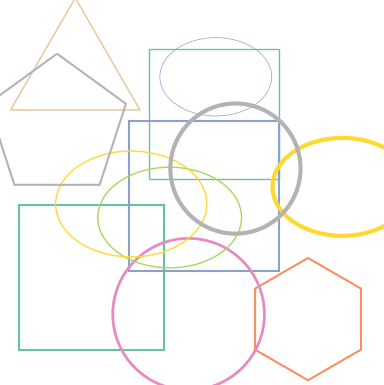[{"shape": "square", "thickness": 1, "radius": 0.84, "center": [0.556, 0.703]}, {"shape": "square", "thickness": 1.5, "radius": 0.94, "center": [0.238, 0.279]}, {"shape": "hexagon", "thickness": 1.5, "radius": 0.79, "center": [0.8, 0.171]}, {"shape": "oval", "thickness": 0.5, "radius": 0.73, "center": [0.561, 0.8]}, {"shape": "square", "thickness": 1.5, "radius": 0.98, "center": [0.529, 0.492]}, {"shape": "circle", "thickness": 2, "radius": 0.98, "center": [0.49, 0.184]}, {"shape": "oval", "thickness": 1, "radius": 0.93, "center": [0.441, 0.435]}, {"shape": "oval", "thickness": 3, "radius": 0.91, "center": [0.889, 0.515]}, {"shape": "oval", "thickness": 1, "radius": 0.98, "center": [0.341, 0.47]}, {"shape": "triangle", "thickness": 1, "radius": 0.97, "center": [0.195, 0.811]}, {"shape": "circle", "thickness": 3, "radius": 0.85, "center": [0.612, 0.562]}, {"shape": "pentagon", "thickness": 1.5, "radius": 0.94, "center": [0.148, 0.672]}]